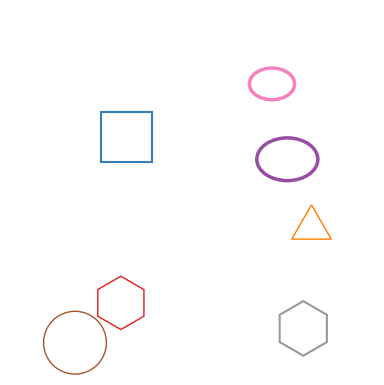[{"shape": "hexagon", "thickness": 1, "radius": 0.35, "center": [0.314, 0.213]}, {"shape": "square", "thickness": 1.5, "radius": 0.33, "center": [0.328, 0.644]}, {"shape": "oval", "thickness": 2.5, "radius": 0.4, "center": [0.746, 0.586]}, {"shape": "triangle", "thickness": 1, "radius": 0.3, "center": [0.809, 0.409]}, {"shape": "circle", "thickness": 1, "radius": 0.41, "center": [0.195, 0.11]}, {"shape": "oval", "thickness": 2.5, "radius": 0.29, "center": [0.706, 0.782]}, {"shape": "hexagon", "thickness": 1.5, "radius": 0.35, "center": [0.788, 0.147]}]